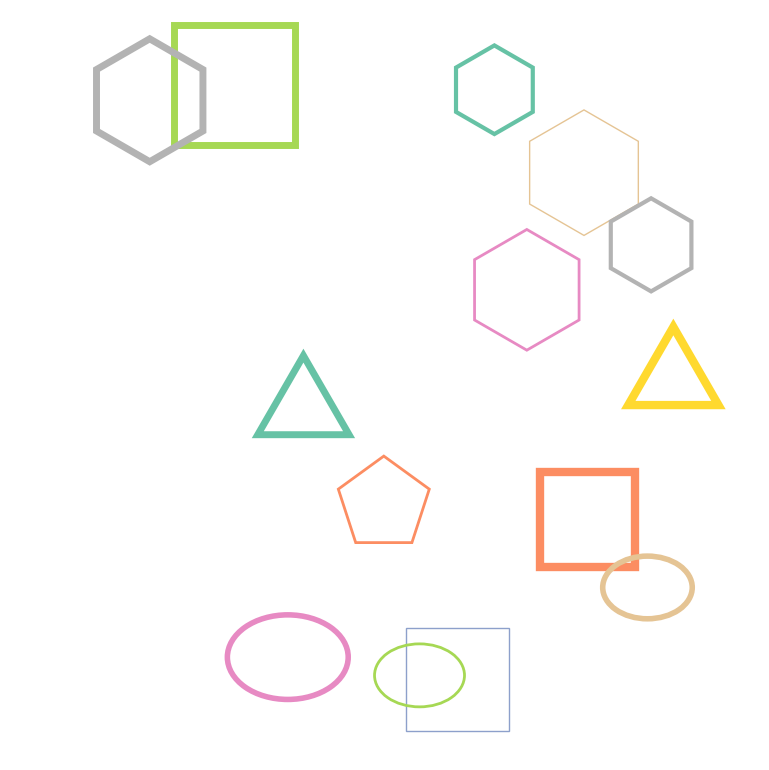[{"shape": "hexagon", "thickness": 1.5, "radius": 0.29, "center": [0.642, 0.883]}, {"shape": "triangle", "thickness": 2.5, "radius": 0.34, "center": [0.394, 0.47]}, {"shape": "square", "thickness": 3, "radius": 0.31, "center": [0.763, 0.326]}, {"shape": "pentagon", "thickness": 1, "radius": 0.31, "center": [0.498, 0.346]}, {"shape": "square", "thickness": 0.5, "radius": 0.33, "center": [0.594, 0.118]}, {"shape": "oval", "thickness": 2, "radius": 0.39, "center": [0.374, 0.147]}, {"shape": "hexagon", "thickness": 1, "radius": 0.39, "center": [0.684, 0.624]}, {"shape": "square", "thickness": 2.5, "radius": 0.39, "center": [0.305, 0.89]}, {"shape": "oval", "thickness": 1, "radius": 0.29, "center": [0.545, 0.123]}, {"shape": "triangle", "thickness": 3, "radius": 0.34, "center": [0.874, 0.508]}, {"shape": "hexagon", "thickness": 0.5, "radius": 0.41, "center": [0.758, 0.776]}, {"shape": "oval", "thickness": 2, "radius": 0.29, "center": [0.841, 0.237]}, {"shape": "hexagon", "thickness": 2.5, "radius": 0.4, "center": [0.194, 0.87]}, {"shape": "hexagon", "thickness": 1.5, "radius": 0.3, "center": [0.846, 0.682]}]